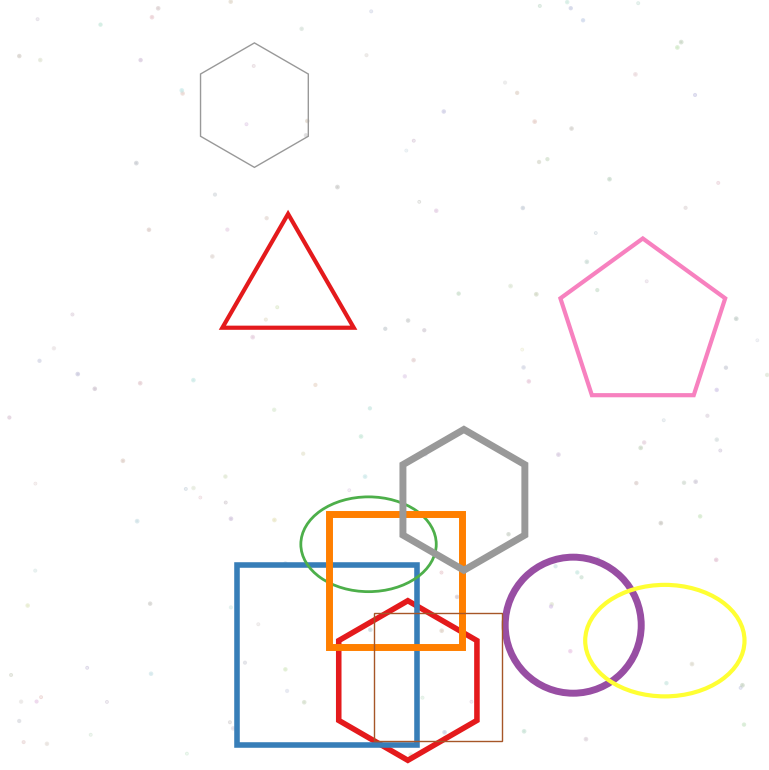[{"shape": "triangle", "thickness": 1.5, "radius": 0.49, "center": [0.374, 0.624]}, {"shape": "hexagon", "thickness": 2, "radius": 0.52, "center": [0.53, 0.116]}, {"shape": "square", "thickness": 2, "radius": 0.58, "center": [0.425, 0.149]}, {"shape": "oval", "thickness": 1, "radius": 0.44, "center": [0.479, 0.293]}, {"shape": "circle", "thickness": 2.5, "radius": 0.44, "center": [0.744, 0.188]}, {"shape": "square", "thickness": 2.5, "radius": 0.43, "center": [0.514, 0.246]}, {"shape": "oval", "thickness": 1.5, "radius": 0.52, "center": [0.863, 0.168]}, {"shape": "square", "thickness": 0.5, "radius": 0.42, "center": [0.568, 0.121]}, {"shape": "pentagon", "thickness": 1.5, "radius": 0.56, "center": [0.835, 0.578]}, {"shape": "hexagon", "thickness": 2.5, "radius": 0.46, "center": [0.602, 0.351]}, {"shape": "hexagon", "thickness": 0.5, "radius": 0.4, "center": [0.33, 0.863]}]